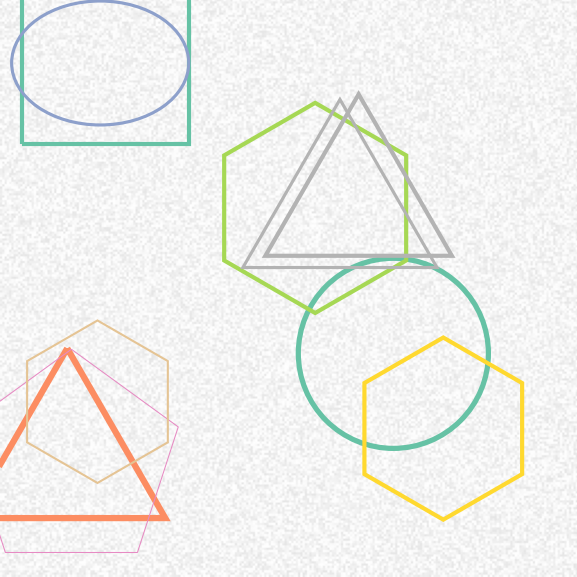[{"shape": "circle", "thickness": 2.5, "radius": 0.82, "center": [0.681, 0.387]}, {"shape": "square", "thickness": 2, "radius": 0.72, "center": [0.183, 0.895]}, {"shape": "triangle", "thickness": 3, "radius": 0.98, "center": [0.116, 0.2]}, {"shape": "oval", "thickness": 1.5, "radius": 0.77, "center": [0.173, 0.89]}, {"shape": "pentagon", "thickness": 0.5, "radius": 0.97, "center": [0.124, 0.2]}, {"shape": "hexagon", "thickness": 2, "radius": 0.91, "center": [0.546, 0.639]}, {"shape": "hexagon", "thickness": 2, "radius": 0.79, "center": [0.768, 0.257]}, {"shape": "hexagon", "thickness": 1, "radius": 0.7, "center": [0.169, 0.304]}, {"shape": "triangle", "thickness": 1.5, "radius": 0.97, "center": [0.589, 0.633]}, {"shape": "triangle", "thickness": 2, "radius": 0.93, "center": [0.621, 0.649]}]